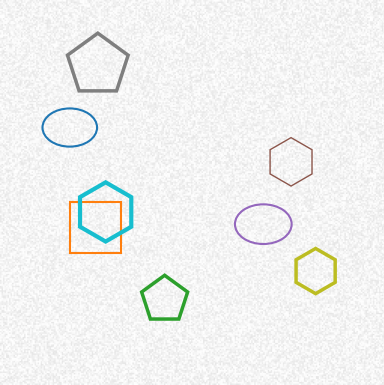[{"shape": "oval", "thickness": 1.5, "radius": 0.35, "center": [0.181, 0.669]}, {"shape": "square", "thickness": 1.5, "radius": 0.33, "center": [0.248, 0.408]}, {"shape": "pentagon", "thickness": 2.5, "radius": 0.31, "center": [0.428, 0.222]}, {"shape": "oval", "thickness": 1.5, "radius": 0.37, "center": [0.684, 0.418]}, {"shape": "hexagon", "thickness": 1, "radius": 0.31, "center": [0.756, 0.58]}, {"shape": "pentagon", "thickness": 2.5, "radius": 0.41, "center": [0.254, 0.831]}, {"shape": "hexagon", "thickness": 2.5, "radius": 0.29, "center": [0.82, 0.296]}, {"shape": "hexagon", "thickness": 3, "radius": 0.38, "center": [0.274, 0.45]}]